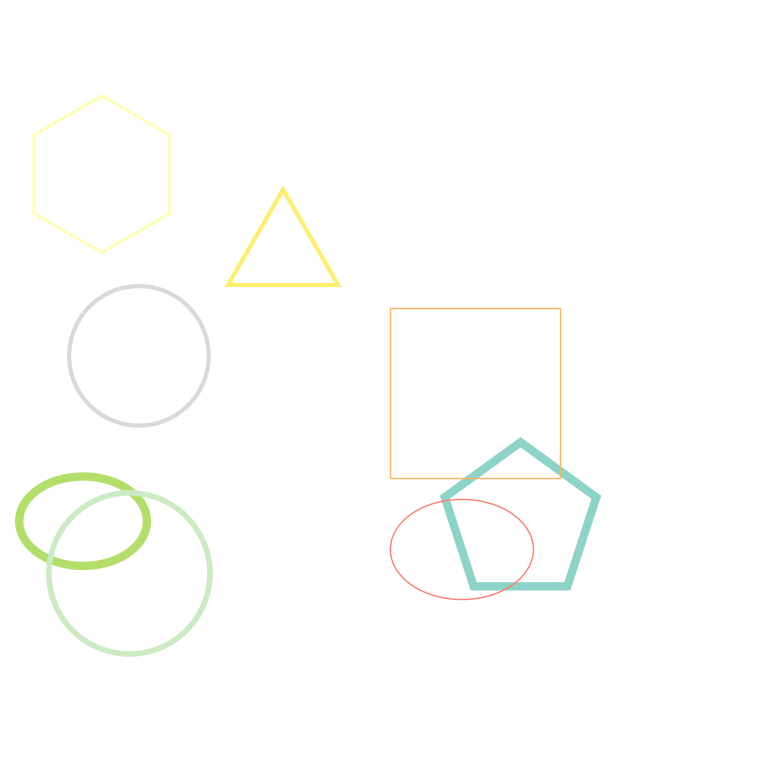[{"shape": "pentagon", "thickness": 3, "radius": 0.52, "center": [0.676, 0.322]}, {"shape": "hexagon", "thickness": 1, "radius": 0.51, "center": [0.132, 0.774]}, {"shape": "oval", "thickness": 0.5, "radius": 0.46, "center": [0.6, 0.286]}, {"shape": "square", "thickness": 0.5, "radius": 0.55, "center": [0.616, 0.489]}, {"shape": "oval", "thickness": 3, "radius": 0.41, "center": [0.108, 0.323]}, {"shape": "circle", "thickness": 1.5, "radius": 0.45, "center": [0.18, 0.538]}, {"shape": "circle", "thickness": 2, "radius": 0.52, "center": [0.168, 0.255]}, {"shape": "triangle", "thickness": 1.5, "radius": 0.41, "center": [0.368, 0.671]}]